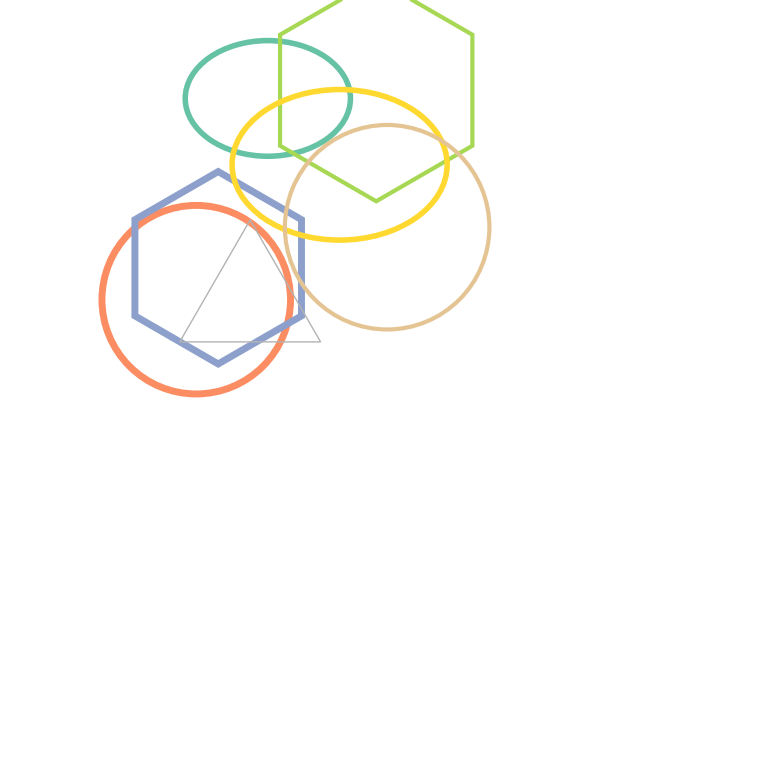[{"shape": "oval", "thickness": 2, "radius": 0.54, "center": [0.348, 0.872]}, {"shape": "circle", "thickness": 2.5, "radius": 0.61, "center": [0.255, 0.611]}, {"shape": "hexagon", "thickness": 2.5, "radius": 0.62, "center": [0.283, 0.652]}, {"shape": "hexagon", "thickness": 1.5, "radius": 0.72, "center": [0.489, 0.883]}, {"shape": "oval", "thickness": 2, "radius": 0.7, "center": [0.441, 0.786]}, {"shape": "circle", "thickness": 1.5, "radius": 0.66, "center": [0.503, 0.705]}, {"shape": "triangle", "thickness": 0.5, "radius": 0.53, "center": [0.325, 0.609]}]